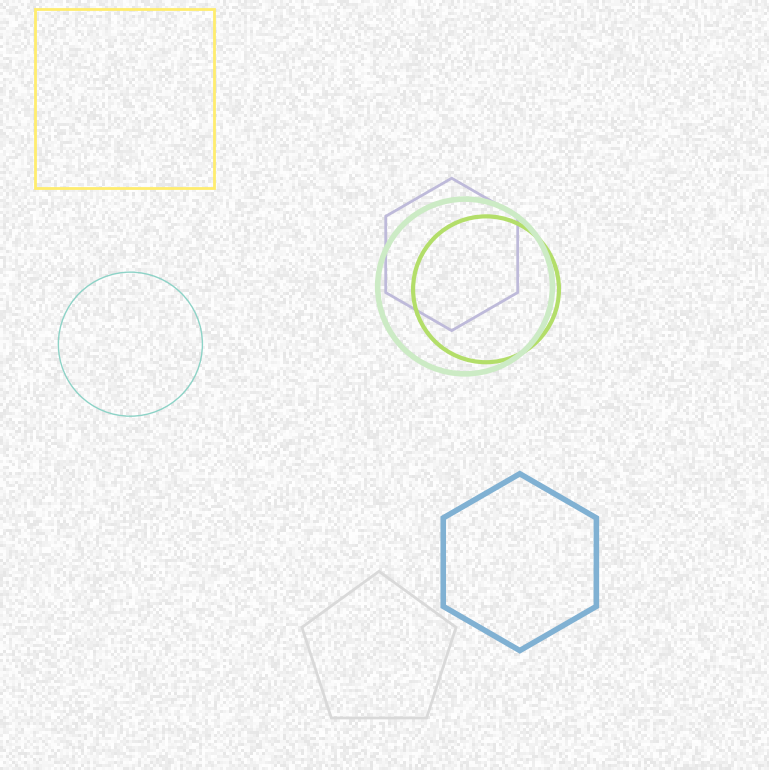[{"shape": "circle", "thickness": 0.5, "radius": 0.47, "center": [0.169, 0.553]}, {"shape": "hexagon", "thickness": 1, "radius": 0.49, "center": [0.587, 0.67]}, {"shape": "hexagon", "thickness": 2, "radius": 0.57, "center": [0.675, 0.27]}, {"shape": "circle", "thickness": 1.5, "radius": 0.47, "center": [0.631, 0.624]}, {"shape": "pentagon", "thickness": 1, "radius": 0.53, "center": [0.492, 0.153]}, {"shape": "circle", "thickness": 2, "radius": 0.57, "center": [0.604, 0.628]}, {"shape": "square", "thickness": 1, "radius": 0.58, "center": [0.162, 0.872]}]